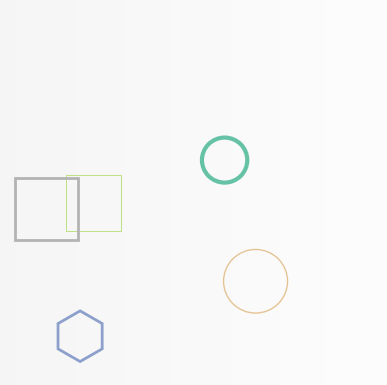[{"shape": "circle", "thickness": 3, "radius": 0.29, "center": [0.58, 0.584]}, {"shape": "hexagon", "thickness": 2, "radius": 0.33, "center": [0.207, 0.127]}, {"shape": "square", "thickness": 0.5, "radius": 0.36, "center": [0.241, 0.473]}, {"shape": "circle", "thickness": 1, "radius": 0.41, "center": [0.659, 0.269]}, {"shape": "square", "thickness": 2, "radius": 0.4, "center": [0.121, 0.457]}]